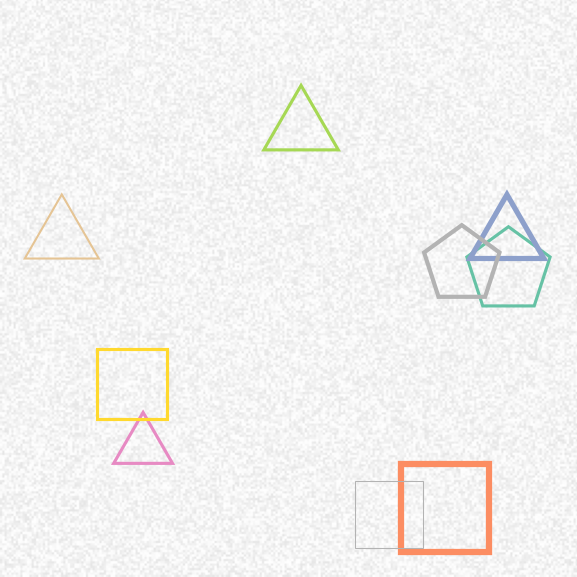[{"shape": "pentagon", "thickness": 1.5, "radius": 0.38, "center": [0.88, 0.531]}, {"shape": "square", "thickness": 3, "radius": 0.38, "center": [0.77, 0.119]}, {"shape": "triangle", "thickness": 2.5, "radius": 0.37, "center": [0.878, 0.588]}, {"shape": "triangle", "thickness": 1.5, "radius": 0.29, "center": [0.248, 0.226]}, {"shape": "triangle", "thickness": 1.5, "radius": 0.37, "center": [0.521, 0.777]}, {"shape": "square", "thickness": 1.5, "radius": 0.3, "center": [0.228, 0.334]}, {"shape": "triangle", "thickness": 1, "radius": 0.37, "center": [0.107, 0.588]}, {"shape": "pentagon", "thickness": 2, "radius": 0.34, "center": [0.8, 0.541]}, {"shape": "square", "thickness": 0.5, "radius": 0.29, "center": [0.674, 0.108]}]